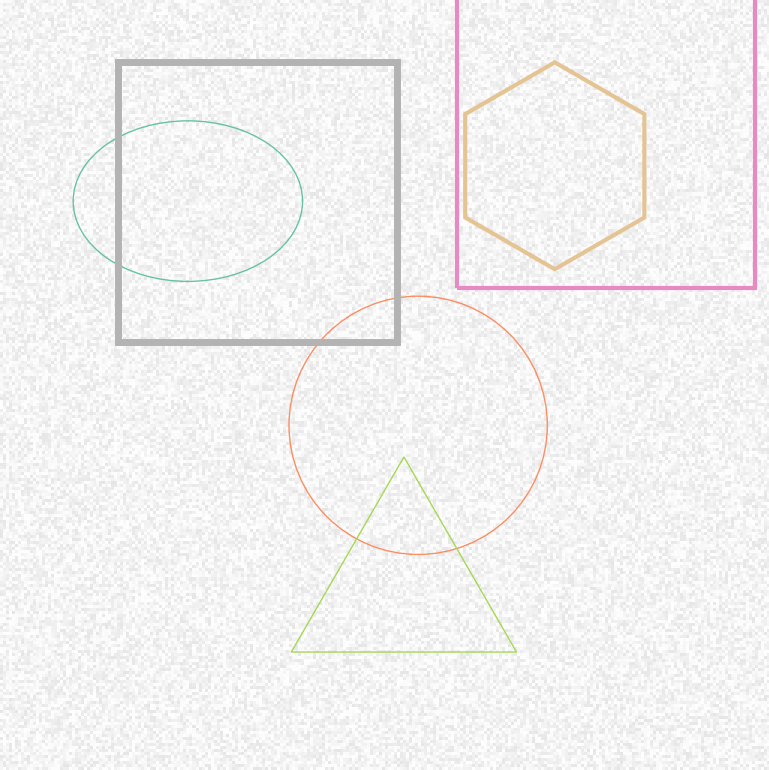[{"shape": "oval", "thickness": 0.5, "radius": 0.74, "center": [0.244, 0.739]}, {"shape": "circle", "thickness": 0.5, "radius": 0.84, "center": [0.543, 0.448]}, {"shape": "square", "thickness": 1.5, "radius": 0.97, "center": [0.787, 0.82]}, {"shape": "triangle", "thickness": 0.5, "radius": 0.84, "center": [0.525, 0.238]}, {"shape": "hexagon", "thickness": 1.5, "radius": 0.67, "center": [0.721, 0.785]}, {"shape": "square", "thickness": 2.5, "radius": 0.91, "center": [0.335, 0.738]}]